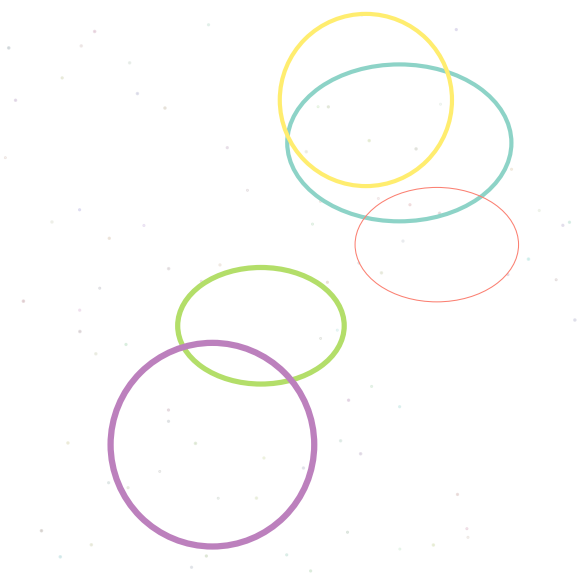[{"shape": "oval", "thickness": 2, "radius": 0.97, "center": [0.691, 0.752]}, {"shape": "oval", "thickness": 0.5, "radius": 0.71, "center": [0.756, 0.576]}, {"shape": "oval", "thickness": 2.5, "radius": 0.72, "center": [0.452, 0.435]}, {"shape": "circle", "thickness": 3, "radius": 0.88, "center": [0.368, 0.229]}, {"shape": "circle", "thickness": 2, "radius": 0.75, "center": [0.634, 0.826]}]